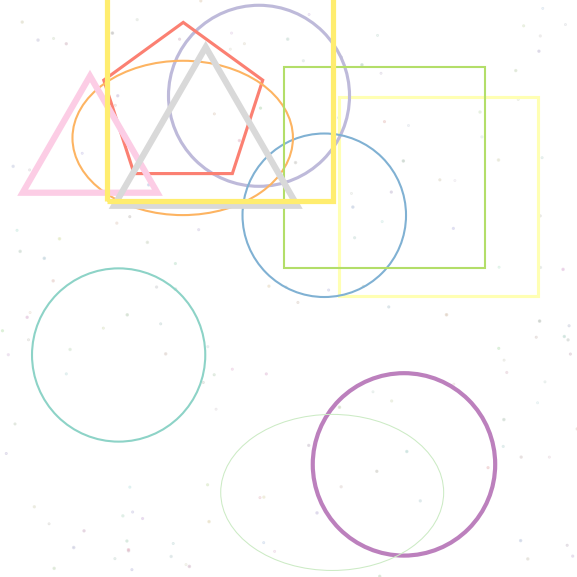[{"shape": "circle", "thickness": 1, "radius": 0.75, "center": [0.205, 0.384]}, {"shape": "square", "thickness": 1.5, "radius": 0.86, "center": [0.76, 0.659]}, {"shape": "circle", "thickness": 1.5, "radius": 0.78, "center": [0.448, 0.833]}, {"shape": "pentagon", "thickness": 1.5, "radius": 0.72, "center": [0.317, 0.816]}, {"shape": "circle", "thickness": 1, "radius": 0.71, "center": [0.562, 0.626]}, {"shape": "oval", "thickness": 1, "radius": 0.95, "center": [0.316, 0.76]}, {"shape": "square", "thickness": 1, "radius": 0.87, "center": [0.666, 0.709]}, {"shape": "triangle", "thickness": 3, "radius": 0.67, "center": [0.156, 0.733]}, {"shape": "triangle", "thickness": 3, "radius": 0.92, "center": [0.356, 0.734]}, {"shape": "circle", "thickness": 2, "radius": 0.79, "center": [0.7, 0.195]}, {"shape": "oval", "thickness": 0.5, "radius": 0.97, "center": [0.575, 0.146]}, {"shape": "square", "thickness": 2.5, "radius": 0.98, "center": [0.382, 0.846]}]